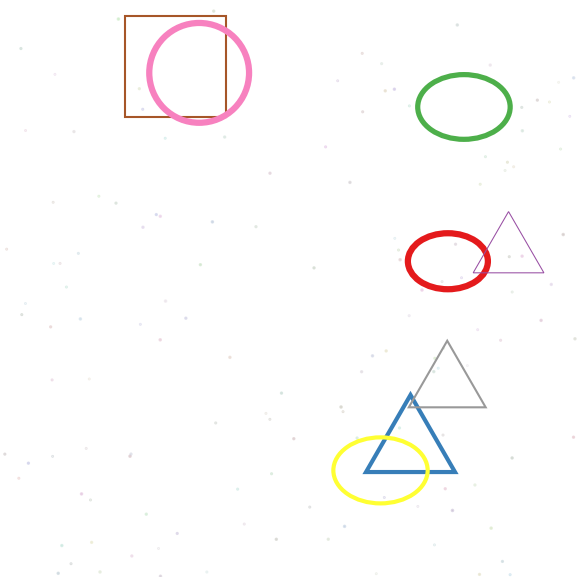[{"shape": "oval", "thickness": 3, "radius": 0.35, "center": [0.776, 0.547]}, {"shape": "triangle", "thickness": 2, "radius": 0.44, "center": [0.711, 0.226]}, {"shape": "oval", "thickness": 2.5, "radius": 0.4, "center": [0.803, 0.814]}, {"shape": "triangle", "thickness": 0.5, "radius": 0.35, "center": [0.881, 0.562]}, {"shape": "oval", "thickness": 2, "radius": 0.41, "center": [0.659, 0.185]}, {"shape": "square", "thickness": 1, "radius": 0.44, "center": [0.304, 0.884]}, {"shape": "circle", "thickness": 3, "radius": 0.43, "center": [0.345, 0.873]}, {"shape": "triangle", "thickness": 1, "radius": 0.38, "center": [0.774, 0.332]}]